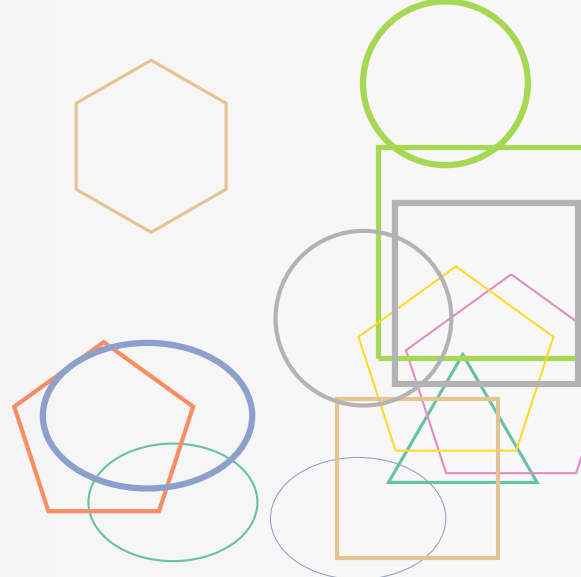[{"shape": "oval", "thickness": 1, "radius": 0.73, "center": [0.298, 0.129]}, {"shape": "triangle", "thickness": 1.5, "radius": 0.74, "center": [0.796, 0.238]}, {"shape": "pentagon", "thickness": 2, "radius": 0.81, "center": [0.178, 0.245]}, {"shape": "oval", "thickness": 3, "radius": 0.9, "center": [0.254, 0.279]}, {"shape": "oval", "thickness": 0.5, "radius": 0.75, "center": [0.616, 0.102]}, {"shape": "pentagon", "thickness": 1, "radius": 0.95, "center": [0.879, 0.334]}, {"shape": "circle", "thickness": 3, "radius": 0.71, "center": [0.766, 0.855]}, {"shape": "square", "thickness": 2.5, "radius": 0.92, "center": [0.833, 0.562]}, {"shape": "pentagon", "thickness": 1, "radius": 0.88, "center": [0.784, 0.361]}, {"shape": "hexagon", "thickness": 1.5, "radius": 0.74, "center": [0.26, 0.746]}, {"shape": "square", "thickness": 2, "radius": 0.69, "center": [0.718, 0.17]}, {"shape": "circle", "thickness": 2, "radius": 0.76, "center": [0.625, 0.448]}, {"shape": "square", "thickness": 3, "radius": 0.78, "center": [0.837, 0.491]}]